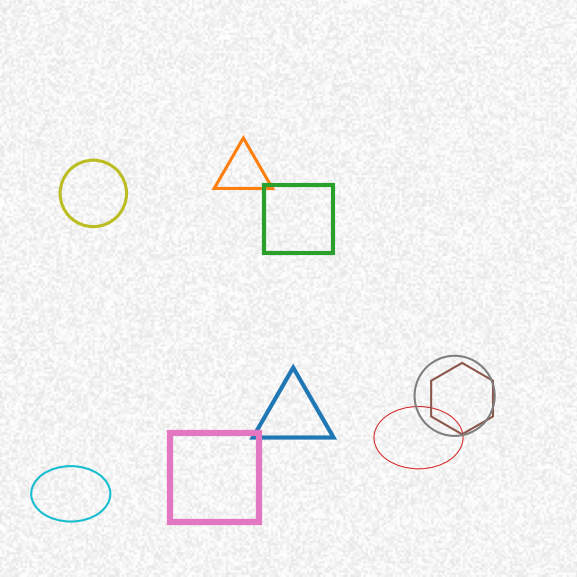[{"shape": "triangle", "thickness": 2, "radius": 0.4, "center": [0.508, 0.282]}, {"shape": "triangle", "thickness": 1.5, "radius": 0.29, "center": [0.421, 0.702]}, {"shape": "square", "thickness": 2, "radius": 0.3, "center": [0.517, 0.62]}, {"shape": "oval", "thickness": 0.5, "radius": 0.39, "center": [0.725, 0.241]}, {"shape": "hexagon", "thickness": 1, "radius": 0.31, "center": [0.8, 0.309]}, {"shape": "square", "thickness": 3, "radius": 0.38, "center": [0.372, 0.173]}, {"shape": "circle", "thickness": 1, "radius": 0.35, "center": [0.787, 0.314]}, {"shape": "circle", "thickness": 1.5, "radius": 0.29, "center": [0.162, 0.664]}, {"shape": "oval", "thickness": 1, "radius": 0.34, "center": [0.123, 0.144]}]